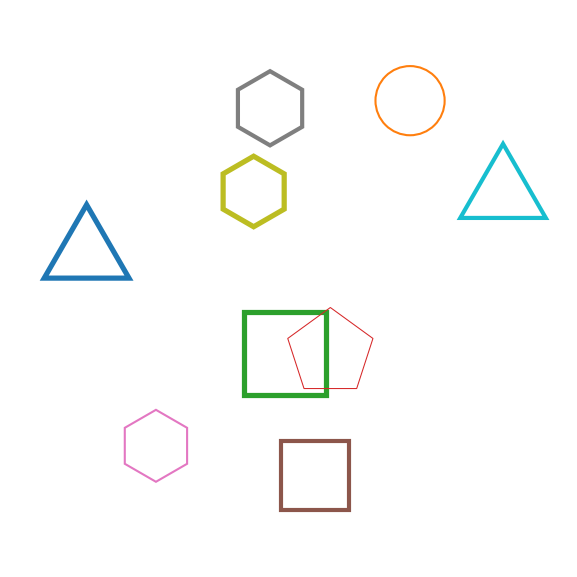[{"shape": "triangle", "thickness": 2.5, "radius": 0.42, "center": [0.15, 0.56]}, {"shape": "circle", "thickness": 1, "radius": 0.3, "center": [0.71, 0.825]}, {"shape": "square", "thickness": 2.5, "radius": 0.36, "center": [0.494, 0.387]}, {"shape": "pentagon", "thickness": 0.5, "radius": 0.39, "center": [0.572, 0.389]}, {"shape": "square", "thickness": 2, "radius": 0.3, "center": [0.545, 0.176]}, {"shape": "hexagon", "thickness": 1, "radius": 0.31, "center": [0.27, 0.227]}, {"shape": "hexagon", "thickness": 2, "radius": 0.32, "center": [0.468, 0.812]}, {"shape": "hexagon", "thickness": 2.5, "radius": 0.31, "center": [0.439, 0.668]}, {"shape": "triangle", "thickness": 2, "radius": 0.43, "center": [0.871, 0.665]}]